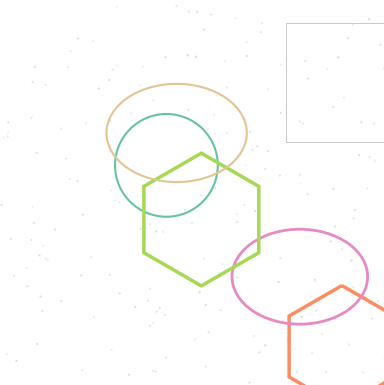[{"shape": "circle", "thickness": 1.5, "radius": 0.67, "center": [0.432, 0.571]}, {"shape": "hexagon", "thickness": 2.5, "radius": 0.79, "center": [0.888, 0.1]}, {"shape": "oval", "thickness": 2, "radius": 0.88, "center": [0.779, 0.281]}, {"shape": "hexagon", "thickness": 2.5, "radius": 0.86, "center": [0.523, 0.43]}, {"shape": "oval", "thickness": 1.5, "radius": 0.91, "center": [0.459, 0.655]}, {"shape": "square", "thickness": 0.5, "radius": 0.77, "center": [0.897, 0.787]}]